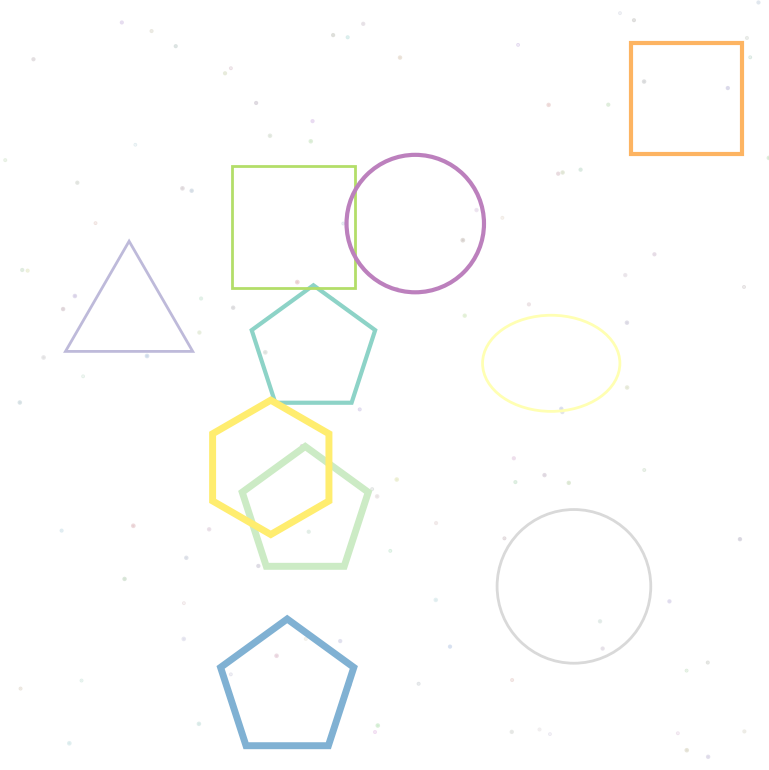[{"shape": "pentagon", "thickness": 1.5, "radius": 0.42, "center": [0.407, 0.545]}, {"shape": "oval", "thickness": 1, "radius": 0.45, "center": [0.716, 0.528]}, {"shape": "triangle", "thickness": 1, "radius": 0.48, "center": [0.168, 0.591]}, {"shape": "pentagon", "thickness": 2.5, "radius": 0.45, "center": [0.373, 0.105]}, {"shape": "square", "thickness": 1.5, "radius": 0.36, "center": [0.891, 0.872]}, {"shape": "square", "thickness": 1, "radius": 0.4, "center": [0.381, 0.705]}, {"shape": "circle", "thickness": 1, "radius": 0.5, "center": [0.745, 0.238]}, {"shape": "circle", "thickness": 1.5, "radius": 0.45, "center": [0.539, 0.71]}, {"shape": "pentagon", "thickness": 2.5, "radius": 0.43, "center": [0.396, 0.334]}, {"shape": "hexagon", "thickness": 2.5, "radius": 0.44, "center": [0.352, 0.393]}]